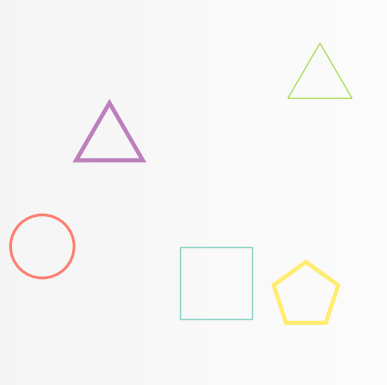[{"shape": "square", "thickness": 1, "radius": 0.47, "center": [0.557, 0.265]}, {"shape": "circle", "thickness": 2, "radius": 0.41, "center": [0.109, 0.36]}, {"shape": "triangle", "thickness": 1, "radius": 0.48, "center": [0.826, 0.792]}, {"shape": "triangle", "thickness": 3, "radius": 0.5, "center": [0.282, 0.633]}, {"shape": "pentagon", "thickness": 3, "radius": 0.44, "center": [0.79, 0.232]}]